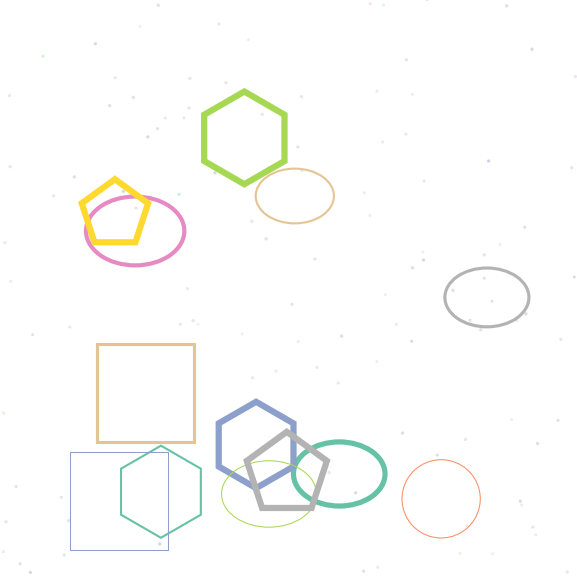[{"shape": "oval", "thickness": 2.5, "radius": 0.4, "center": [0.587, 0.178]}, {"shape": "hexagon", "thickness": 1, "radius": 0.4, "center": [0.279, 0.148]}, {"shape": "circle", "thickness": 0.5, "radius": 0.34, "center": [0.764, 0.135]}, {"shape": "square", "thickness": 0.5, "radius": 0.42, "center": [0.206, 0.132]}, {"shape": "hexagon", "thickness": 3, "radius": 0.37, "center": [0.443, 0.229]}, {"shape": "oval", "thickness": 2, "radius": 0.43, "center": [0.234, 0.599]}, {"shape": "oval", "thickness": 0.5, "radius": 0.41, "center": [0.466, 0.144]}, {"shape": "hexagon", "thickness": 3, "radius": 0.4, "center": [0.423, 0.76]}, {"shape": "pentagon", "thickness": 3, "radius": 0.3, "center": [0.199, 0.628]}, {"shape": "square", "thickness": 1.5, "radius": 0.42, "center": [0.252, 0.319]}, {"shape": "oval", "thickness": 1, "radius": 0.34, "center": [0.51, 0.66]}, {"shape": "oval", "thickness": 1.5, "radius": 0.36, "center": [0.843, 0.484]}, {"shape": "pentagon", "thickness": 3, "radius": 0.36, "center": [0.497, 0.179]}]